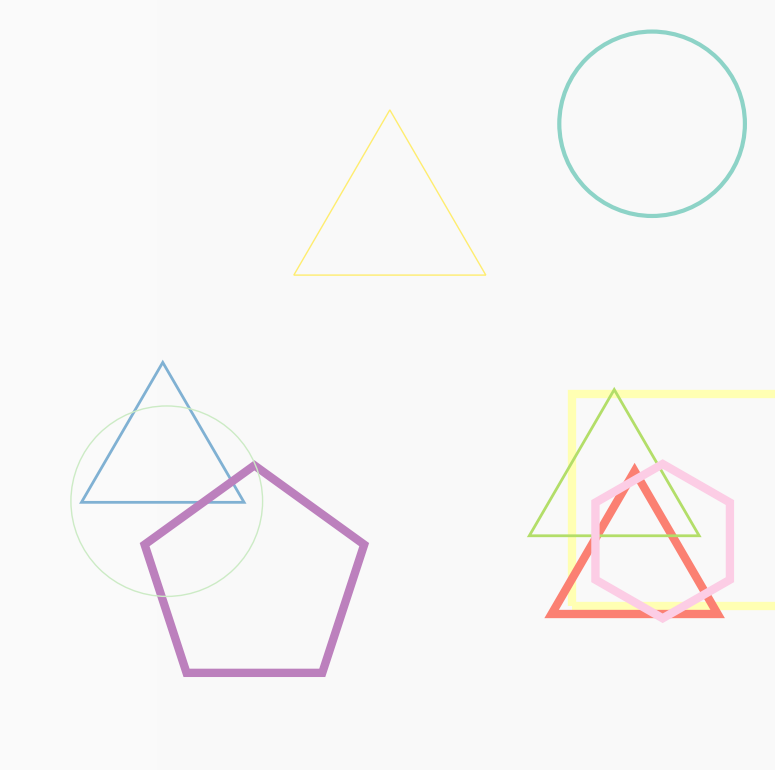[{"shape": "circle", "thickness": 1.5, "radius": 0.6, "center": [0.841, 0.839]}, {"shape": "square", "thickness": 3, "radius": 0.69, "center": [0.876, 0.351]}, {"shape": "triangle", "thickness": 3, "radius": 0.62, "center": [0.819, 0.264]}, {"shape": "triangle", "thickness": 1, "radius": 0.61, "center": [0.21, 0.408]}, {"shape": "triangle", "thickness": 1, "radius": 0.63, "center": [0.793, 0.367]}, {"shape": "hexagon", "thickness": 3, "radius": 0.5, "center": [0.855, 0.297]}, {"shape": "pentagon", "thickness": 3, "radius": 0.74, "center": [0.328, 0.247]}, {"shape": "circle", "thickness": 0.5, "radius": 0.62, "center": [0.215, 0.349]}, {"shape": "triangle", "thickness": 0.5, "radius": 0.72, "center": [0.503, 0.714]}]